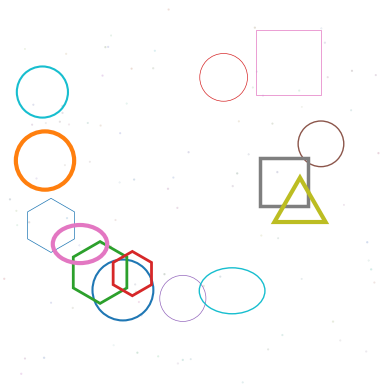[{"shape": "circle", "thickness": 1.5, "radius": 0.4, "center": [0.319, 0.247]}, {"shape": "hexagon", "thickness": 0.5, "radius": 0.35, "center": [0.133, 0.415]}, {"shape": "circle", "thickness": 3, "radius": 0.38, "center": [0.117, 0.583]}, {"shape": "hexagon", "thickness": 2, "radius": 0.4, "center": [0.26, 0.292]}, {"shape": "circle", "thickness": 0.5, "radius": 0.31, "center": [0.581, 0.799]}, {"shape": "hexagon", "thickness": 2, "radius": 0.29, "center": [0.344, 0.289]}, {"shape": "circle", "thickness": 0.5, "radius": 0.3, "center": [0.475, 0.225]}, {"shape": "circle", "thickness": 1, "radius": 0.3, "center": [0.834, 0.626]}, {"shape": "oval", "thickness": 3, "radius": 0.35, "center": [0.208, 0.366]}, {"shape": "square", "thickness": 0.5, "radius": 0.42, "center": [0.749, 0.838]}, {"shape": "square", "thickness": 2.5, "radius": 0.31, "center": [0.738, 0.528]}, {"shape": "triangle", "thickness": 3, "radius": 0.38, "center": [0.779, 0.462]}, {"shape": "oval", "thickness": 1, "radius": 0.43, "center": [0.603, 0.245]}, {"shape": "circle", "thickness": 1.5, "radius": 0.33, "center": [0.11, 0.761]}]